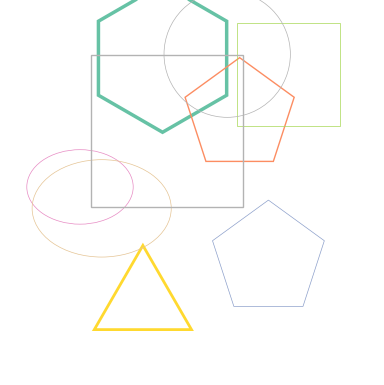[{"shape": "hexagon", "thickness": 2.5, "radius": 0.96, "center": [0.422, 0.849]}, {"shape": "pentagon", "thickness": 1, "radius": 0.74, "center": [0.622, 0.701]}, {"shape": "pentagon", "thickness": 0.5, "radius": 0.76, "center": [0.697, 0.328]}, {"shape": "oval", "thickness": 0.5, "radius": 0.69, "center": [0.208, 0.514]}, {"shape": "square", "thickness": 0.5, "radius": 0.67, "center": [0.749, 0.806]}, {"shape": "triangle", "thickness": 2, "radius": 0.73, "center": [0.371, 0.217]}, {"shape": "oval", "thickness": 0.5, "radius": 0.9, "center": [0.264, 0.459]}, {"shape": "circle", "thickness": 0.5, "radius": 0.82, "center": [0.59, 0.859]}, {"shape": "square", "thickness": 1, "radius": 0.99, "center": [0.433, 0.66]}]